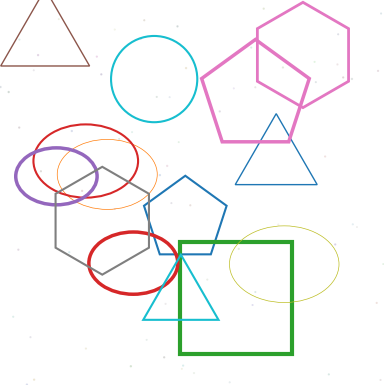[{"shape": "pentagon", "thickness": 1.5, "radius": 0.56, "center": [0.481, 0.431]}, {"shape": "triangle", "thickness": 1, "radius": 0.61, "center": [0.717, 0.582]}, {"shape": "oval", "thickness": 0.5, "radius": 0.65, "center": [0.279, 0.547]}, {"shape": "square", "thickness": 3, "radius": 0.72, "center": [0.614, 0.227]}, {"shape": "oval", "thickness": 2.5, "radius": 0.58, "center": [0.346, 0.317]}, {"shape": "oval", "thickness": 1.5, "radius": 0.68, "center": [0.223, 0.582]}, {"shape": "oval", "thickness": 2.5, "radius": 0.53, "center": [0.147, 0.542]}, {"shape": "triangle", "thickness": 1, "radius": 0.67, "center": [0.117, 0.895]}, {"shape": "pentagon", "thickness": 2.5, "radius": 0.73, "center": [0.664, 0.751]}, {"shape": "hexagon", "thickness": 2, "radius": 0.68, "center": [0.787, 0.857]}, {"shape": "hexagon", "thickness": 1.5, "radius": 0.7, "center": [0.266, 0.427]}, {"shape": "oval", "thickness": 0.5, "radius": 0.71, "center": [0.738, 0.314]}, {"shape": "triangle", "thickness": 1.5, "radius": 0.56, "center": [0.47, 0.226]}, {"shape": "circle", "thickness": 1.5, "radius": 0.56, "center": [0.4, 0.795]}]